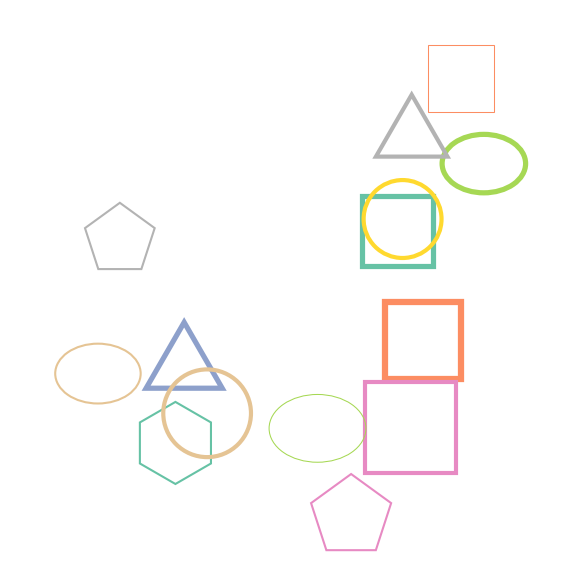[{"shape": "square", "thickness": 2.5, "radius": 0.3, "center": [0.689, 0.599]}, {"shape": "hexagon", "thickness": 1, "radius": 0.36, "center": [0.304, 0.232]}, {"shape": "square", "thickness": 3, "radius": 0.33, "center": [0.733, 0.409]}, {"shape": "square", "thickness": 0.5, "radius": 0.29, "center": [0.798, 0.863]}, {"shape": "triangle", "thickness": 2.5, "radius": 0.38, "center": [0.319, 0.365]}, {"shape": "pentagon", "thickness": 1, "radius": 0.36, "center": [0.608, 0.105]}, {"shape": "square", "thickness": 2, "radius": 0.4, "center": [0.71, 0.259]}, {"shape": "oval", "thickness": 2.5, "radius": 0.36, "center": [0.838, 0.716]}, {"shape": "oval", "thickness": 0.5, "radius": 0.42, "center": [0.55, 0.257]}, {"shape": "circle", "thickness": 2, "radius": 0.34, "center": [0.697, 0.62]}, {"shape": "oval", "thickness": 1, "radius": 0.37, "center": [0.17, 0.352]}, {"shape": "circle", "thickness": 2, "radius": 0.38, "center": [0.359, 0.284]}, {"shape": "triangle", "thickness": 2, "radius": 0.36, "center": [0.713, 0.764]}, {"shape": "pentagon", "thickness": 1, "radius": 0.32, "center": [0.208, 0.585]}]